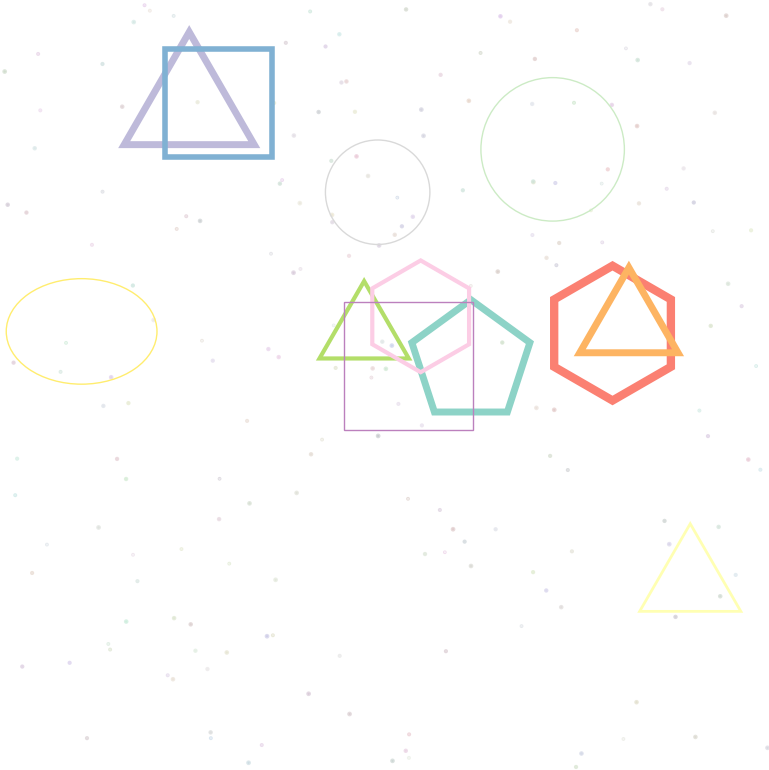[{"shape": "pentagon", "thickness": 2.5, "radius": 0.4, "center": [0.612, 0.53]}, {"shape": "triangle", "thickness": 1, "radius": 0.38, "center": [0.896, 0.244]}, {"shape": "triangle", "thickness": 2.5, "radius": 0.49, "center": [0.246, 0.861]}, {"shape": "hexagon", "thickness": 3, "radius": 0.44, "center": [0.796, 0.567]}, {"shape": "square", "thickness": 2, "radius": 0.35, "center": [0.284, 0.866]}, {"shape": "triangle", "thickness": 2.5, "radius": 0.37, "center": [0.817, 0.579]}, {"shape": "triangle", "thickness": 1.5, "radius": 0.33, "center": [0.473, 0.568]}, {"shape": "hexagon", "thickness": 1.5, "radius": 0.36, "center": [0.546, 0.589]}, {"shape": "circle", "thickness": 0.5, "radius": 0.34, "center": [0.49, 0.75]}, {"shape": "square", "thickness": 0.5, "radius": 0.42, "center": [0.531, 0.525]}, {"shape": "circle", "thickness": 0.5, "radius": 0.47, "center": [0.718, 0.806]}, {"shape": "oval", "thickness": 0.5, "radius": 0.49, "center": [0.106, 0.57]}]